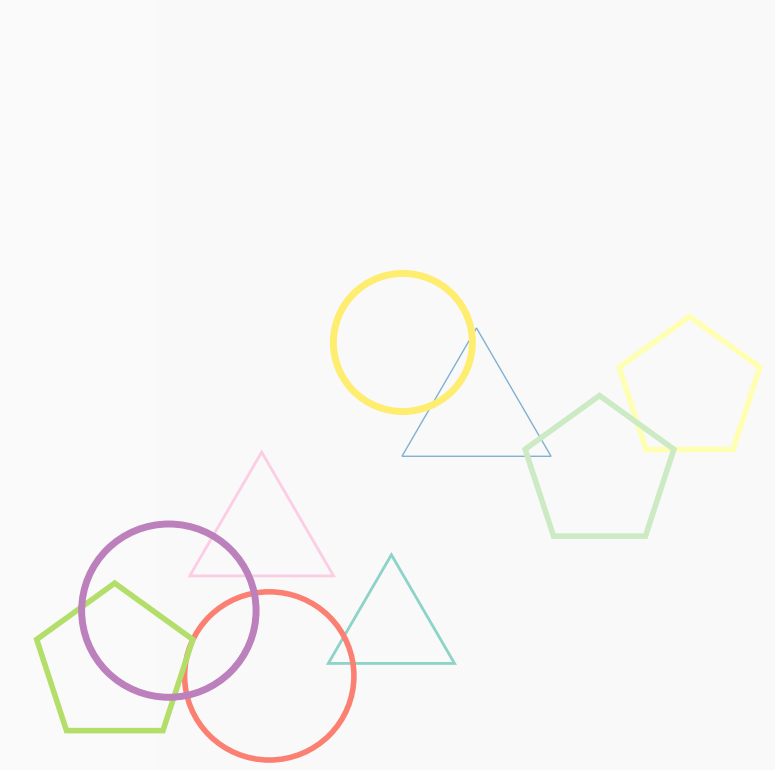[{"shape": "triangle", "thickness": 1, "radius": 0.47, "center": [0.505, 0.185]}, {"shape": "pentagon", "thickness": 2, "radius": 0.48, "center": [0.89, 0.493]}, {"shape": "circle", "thickness": 2, "radius": 0.55, "center": [0.347, 0.122]}, {"shape": "triangle", "thickness": 0.5, "radius": 0.56, "center": [0.615, 0.463]}, {"shape": "pentagon", "thickness": 2, "radius": 0.53, "center": [0.148, 0.137]}, {"shape": "triangle", "thickness": 1, "radius": 0.54, "center": [0.338, 0.306]}, {"shape": "circle", "thickness": 2.5, "radius": 0.56, "center": [0.218, 0.207]}, {"shape": "pentagon", "thickness": 2, "radius": 0.5, "center": [0.774, 0.385]}, {"shape": "circle", "thickness": 2.5, "radius": 0.45, "center": [0.52, 0.555]}]